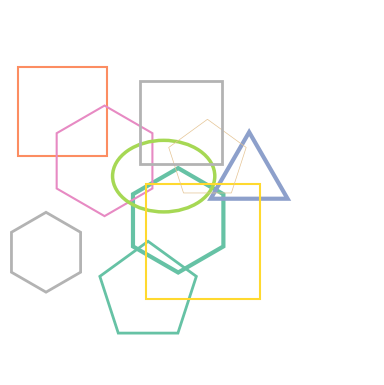[{"shape": "pentagon", "thickness": 2, "radius": 0.66, "center": [0.385, 0.241]}, {"shape": "hexagon", "thickness": 3, "radius": 0.68, "center": [0.463, 0.428]}, {"shape": "square", "thickness": 1.5, "radius": 0.58, "center": [0.163, 0.711]}, {"shape": "triangle", "thickness": 3, "radius": 0.58, "center": [0.647, 0.541]}, {"shape": "hexagon", "thickness": 1.5, "radius": 0.72, "center": [0.272, 0.582]}, {"shape": "oval", "thickness": 2.5, "radius": 0.66, "center": [0.425, 0.543]}, {"shape": "square", "thickness": 1.5, "radius": 0.74, "center": [0.527, 0.373]}, {"shape": "pentagon", "thickness": 0.5, "radius": 0.53, "center": [0.539, 0.584]}, {"shape": "hexagon", "thickness": 2, "radius": 0.52, "center": [0.12, 0.345]}, {"shape": "square", "thickness": 2, "radius": 0.54, "center": [0.469, 0.682]}]